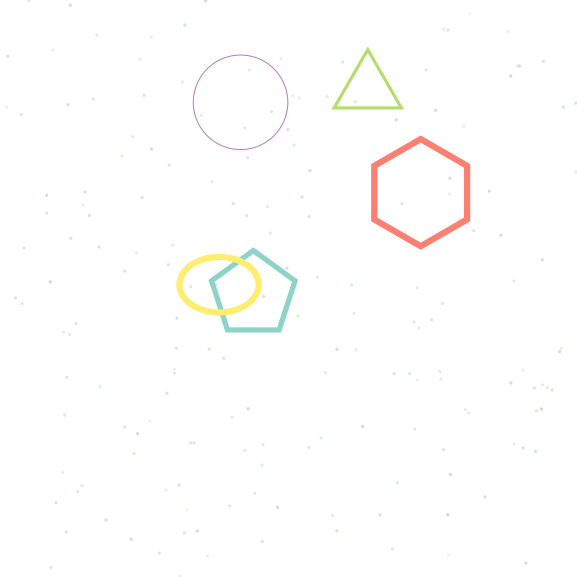[{"shape": "pentagon", "thickness": 2.5, "radius": 0.38, "center": [0.439, 0.489]}, {"shape": "hexagon", "thickness": 3, "radius": 0.46, "center": [0.728, 0.666]}, {"shape": "triangle", "thickness": 1.5, "radius": 0.34, "center": [0.637, 0.846]}, {"shape": "circle", "thickness": 0.5, "radius": 0.41, "center": [0.417, 0.822]}, {"shape": "oval", "thickness": 3, "radius": 0.34, "center": [0.379, 0.506]}]